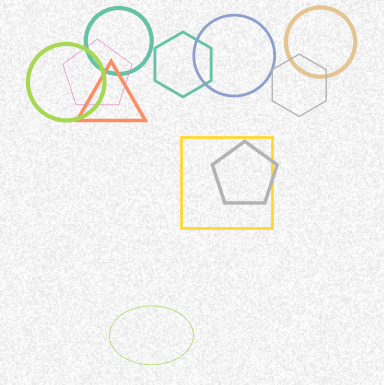[{"shape": "hexagon", "thickness": 2, "radius": 0.42, "center": [0.475, 0.833]}, {"shape": "circle", "thickness": 3, "radius": 0.43, "center": [0.308, 0.893]}, {"shape": "triangle", "thickness": 2.5, "radius": 0.51, "center": [0.289, 0.738]}, {"shape": "circle", "thickness": 2, "radius": 0.53, "center": [0.608, 0.856]}, {"shape": "pentagon", "thickness": 0.5, "radius": 0.47, "center": [0.253, 0.804]}, {"shape": "circle", "thickness": 3, "radius": 0.5, "center": [0.172, 0.787]}, {"shape": "oval", "thickness": 0.5, "radius": 0.55, "center": [0.393, 0.129]}, {"shape": "square", "thickness": 2, "radius": 0.59, "center": [0.589, 0.525]}, {"shape": "circle", "thickness": 3, "radius": 0.45, "center": [0.833, 0.891]}, {"shape": "pentagon", "thickness": 2.5, "radius": 0.44, "center": [0.636, 0.545]}, {"shape": "hexagon", "thickness": 1, "radius": 0.4, "center": [0.777, 0.779]}]